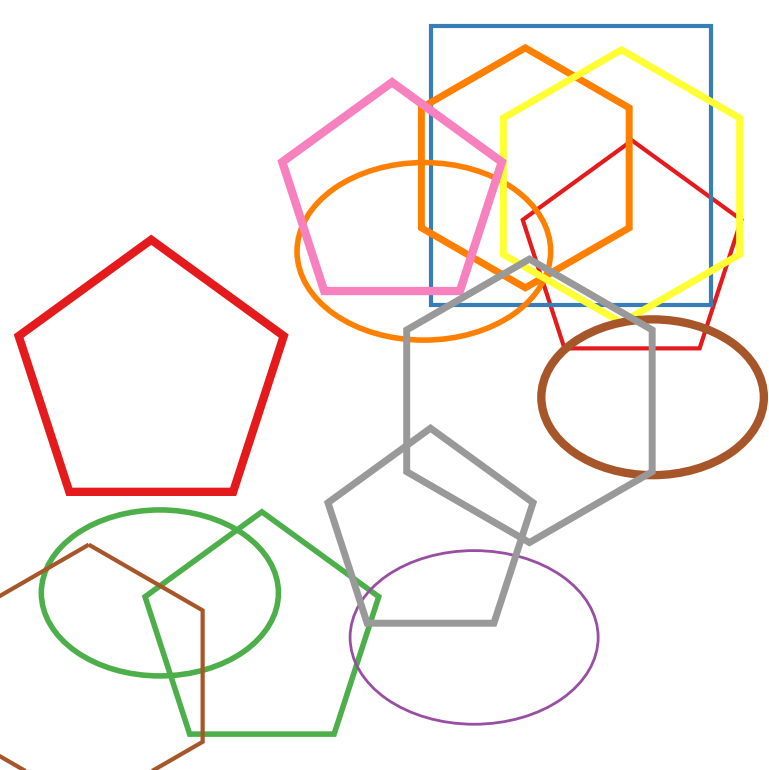[{"shape": "pentagon", "thickness": 1.5, "radius": 0.75, "center": [0.821, 0.668]}, {"shape": "pentagon", "thickness": 3, "radius": 0.9, "center": [0.196, 0.508]}, {"shape": "square", "thickness": 1.5, "radius": 0.91, "center": [0.741, 0.785]}, {"shape": "oval", "thickness": 2, "radius": 0.77, "center": [0.208, 0.23]}, {"shape": "pentagon", "thickness": 2, "radius": 0.8, "center": [0.34, 0.176]}, {"shape": "oval", "thickness": 1, "radius": 0.81, "center": [0.616, 0.172]}, {"shape": "oval", "thickness": 2, "radius": 0.82, "center": [0.55, 0.674]}, {"shape": "hexagon", "thickness": 2.5, "radius": 0.78, "center": [0.682, 0.782]}, {"shape": "hexagon", "thickness": 2.5, "radius": 0.89, "center": [0.807, 0.758]}, {"shape": "oval", "thickness": 3, "radius": 0.72, "center": [0.848, 0.484]}, {"shape": "hexagon", "thickness": 1.5, "radius": 0.85, "center": [0.115, 0.122]}, {"shape": "pentagon", "thickness": 3, "radius": 0.75, "center": [0.509, 0.743]}, {"shape": "hexagon", "thickness": 2.5, "radius": 0.92, "center": [0.688, 0.479]}, {"shape": "pentagon", "thickness": 2.5, "radius": 0.7, "center": [0.559, 0.304]}]